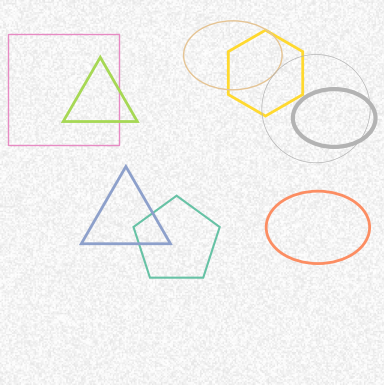[{"shape": "pentagon", "thickness": 1.5, "radius": 0.59, "center": [0.459, 0.374]}, {"shape": "oval", "thickness": 2, "radius": 0.67, "center": [0.826, 0.409]}, {"shape": "triangle", "thickness": 2, "radius": 0.67, "center": [0.327, 0.434]}, {"shape": "square", "thickness": 1, "radius": 0.72, "center": [0.165, 0.767]}, {"shape": "triangle", "thickness": 2, "radius": 0.56, "center": [0.26, 0.74]}, {"shape": "hexagon", "thickness": 2, "radius": 0.56, "center": [0.69, 0.81]}, {"shape": "oval", "thickness": 1, "radius": 0.64, "center": [0.605, 0.856]}, {"shape": "oval", "thickness": 3, "radius": 0.54, "center": [0.868, 0.694]}, {"shape": "circle", "thickness": 0.5, "radius": 0.7, "center": [0.821, 0.718]}]